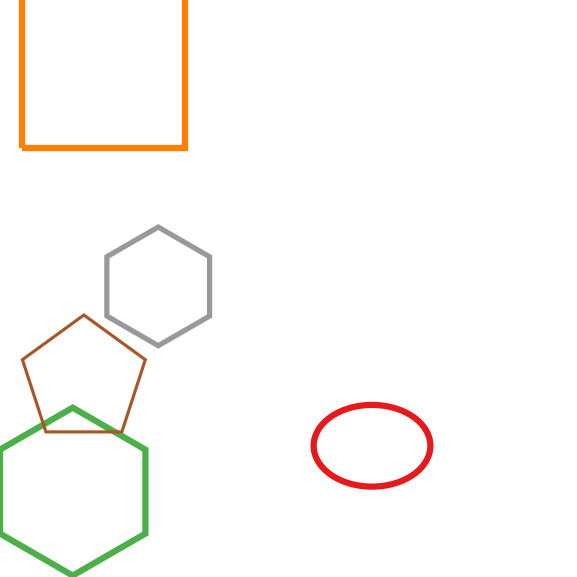[{"shape": "oval", "thickness": 3, "radius": 0.51, "center": [0.644, 0.227]}, {"shape": "hexagon", "thickness": 3, "radius": 0.73, "center": [0.126, 0.148]}, {"shape": "square", "thickness": 3, "radius": 0.71, "center": [0.179, 0.884]}, {"shape": "pentagon", "thickness": 1.5, "radius": 0.56, "center": [0.145, 0.342]}, {"shape": "hexagon", "thickness": 2.5, "radius": 0.51, "center": [0.274, 0.503]}]